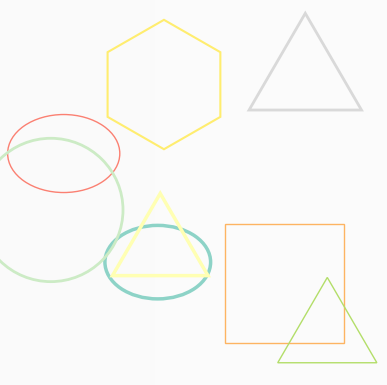[{"shape": "oval", "thickness": 2.5, "radius": 0.68, "center": [0.407, 0.319]}, {"shape": "triangle", "thickness": 2.5, "radius": 0.71, "center": [0.414, 0.355]}, {"shape": "oval", "thickness": 1, "radius": 0.72, "center": [0.164, 0.601]}, {"shape": "square", "thickness": 1, "radius": 0.77, "center": [0.733, 0.264]}, {"shape": "triangle", "thickness": 1, "radius": 0.74, "center": [0.845, 0.132]}, {"shape": "triangle", "thickness": 2, "radius": 0.84, "center": [0.788, 0.798]}, {"shape": "circle", "thickness": 2, "radius": 0.93, "center": [0.131, 0.455]}, {"shape": "hexagon", "thickness": 1.5, "radius": 0.84, "center": [0.423, 0.78]}]